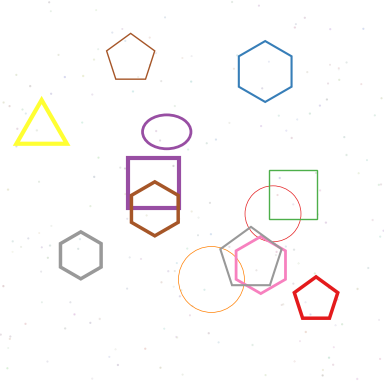[{"shape": "circle", "thickness": 0.5, "radius": 0.36, "center": [0.709, 0.445]}, {"shape": "pentagon", "thickness": 2.5, "radius": 0.3, "center": [0.821, 0.222]}, {"shape": "hexagon", "thickness": 1.5, "radius": 0.4, "center": [0.689, 0.814]}, {"shape": "square", "thickness": 1, "radius": 0.31, "center": [0.761, 0.495]}, {"shape": "oval", "thickness": 2, "radius": 0.31, "center": [0.433, 0.658]}, {"shape": "square", "thickness": 3, "radius": 0.33, "center": [0.399, 0.524]}, {"shape": "circle", "thickness": 0.5, "radius": 0.43, "center": [0.549, 0.274]}, {"shape": "triangle", "thickness": 3, "radius": 0.38, "center": [0.108, 0.664]}, {"shape": "hexagon", "thickness": 2.5, "radius": 0.35, "center": [0.402, 0.458]}, {"shape": "pentagon", "thickness": 1, "radius": 0.33, "center": [0.339, 0.848]}, {"shape": "hexagon", "thickness": 2, "radius": 0.37, "center": [0.677, 0.312]}, {"shape": "pentagon", "thickness": 1.5, "radius": 0.42, "center": [0.652, 0.327]}, {"shape": "hexagon", "thickness": 2.5, "radius": 0.3, "center": [0.21, 0.337]}]